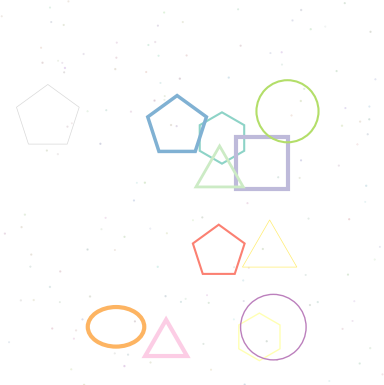[{"shape": "hexagon", "thickness": 1.5, "radius": 0.33, "center": [0.577, 0.642]}, {"shape": "hexagon", "thickness": 1, "radius": 0.31, "center": [0.674, 0.125]}, {"shape": "square", "thickness": 3, "radius": 0.34, "center": [0.68, 0.577]}, {"shape": "pentagon", "thickness": 1.5, "radius": 0.35, "center": [0.568, 0.346]}, {"shape": "pentagon", "thickness": 2.5, "radius": 0.4, "center": [0.46, 0.672]}, {"shape": "oval", "thickness": 3, "radius": 0.37, "center": [0.301, 0.151]}, {"shape": "circle", "thickness": 1.5, "radius": 0.4, "center": [0.747, 0.711]}, {"shape": "triangle", "thickness": 3, "radius": 0.31, "center": [0.431, 0.107]}, {"shape": "pentagon", "thickness": 0.5, "radius": 0.43, "center": [0.124, 0.695]}, {"shape": "circle", "thickness": 1, "radius": 0.43, "center": [0.71, 0.15]}, {"shape": "triangle", "thickness": 2, "radius": 0.35, "center": [0.57, 0.55]}, {"shape": "triangle", "thickness": 0.5, "radius": 0.41, "center": [0.7, 0.347]}]